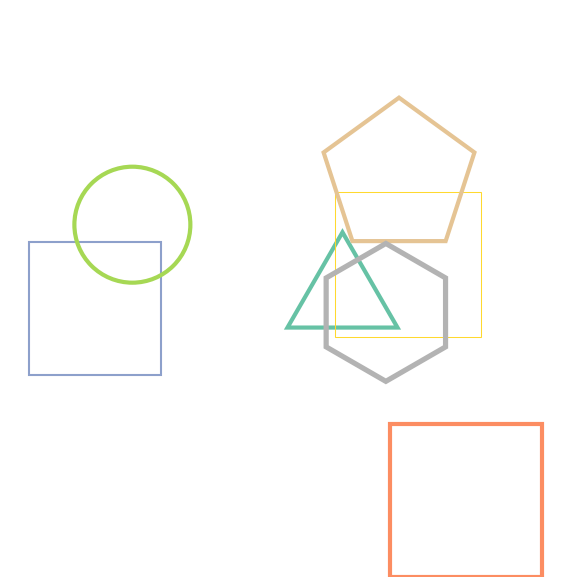[{"shape": "triangle", "thickness": 2, "radius": 0.55, "center": [0.593, 0.487]}, {"shape": "square", "thickness": 2, "radius": 0.66, "center": [0.807, 0.133]}, {"shape": "square", "thickness": 1, "radius": 0.57, "center": [0.164, 0.465]}, {"shape": "circle", "thickness": 2, "radius": 0.5, "center": [0.229, 0.61]}, {"shape": "square", "thickness": 0.5, "radius": 0.63, "center": [0.707, 0.541]}, {"shape": "pentagon", "thickness": 2, "radius": 0.69, "center": [0.691, 0.693]}, {"shape": "hexagon", "thickness": 2.5, "radius": 0.6, "center": [0.668, 0.458]}]